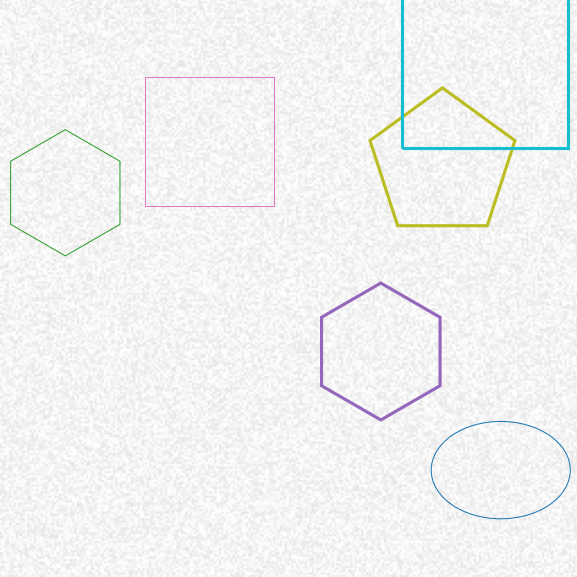[{"shape": "oval", "thickness": 0.5, "radius": 0.6, "center": [0.867, 0.185]}, {"shape": "hexagon", "thickness": 0.5, "radius": 0.55, "center": [0.113, 0.665]}, {"shape": "hexagon", "thickness": 1.5, "radius": 0.59, "center": [0.659, 0.39]}, {"shape": "square", "thickness": 0.5, "radius": 0.56, "center": [0.363, 0.754]}, {"shape": "pentagon", "thickness": 1.5, "radius": 0.66, "center": [0.766, 0.715]}, {"shape": "square", "thickness": 1.5, "radius": 0.72, "center": [0.84, 0.887]}]